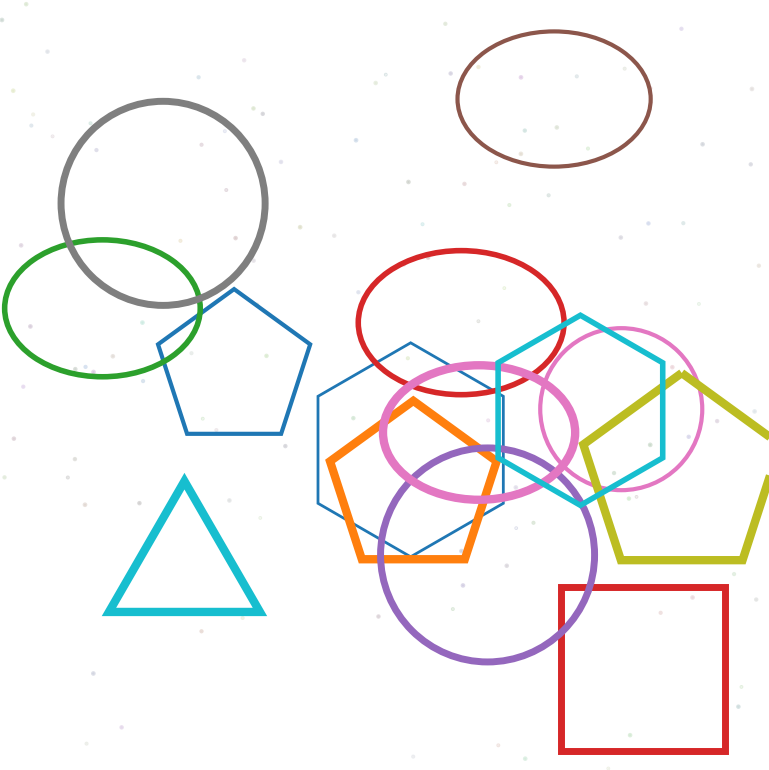[{"shape": "hexagon", "thickness": 1, "radius": 0.69, "center": [0.533, 0.416]}, {"shape": "pentagon", "thickness": 1.5, "radius": 0.52, "center": [0.304, 0.521]}, {"shape": "pentagon", "thickness": 3, "radius": 0.57, "center": [0.537, 0.366]}, {"shape": "oval", "thickness": 2, "radius": 0.63, "center": [0.133, 0.6]}, {"shape": "square", "thickness": 2.5, "radius": 0.53, "center": [0.835, 0.131]}, {"shape": "oval", "thickness": 2, "radius": 0.67, "center": [0.599, 0.581]}, {"shape": "circle", "thickness": 2.5, "radius": 0.69, "center": [0.633, 0.279]}, {"shape": "oval", "thickness": 1.5, "radius": 0.63, "center": [0.72, 0.871]}, {"shape": "circle", "thickness": 1.5, "radius": 0.53, "center": [0.807, 0.469]}, {"shape": "oval", "thickness": 3, "radius": 0.62, "center": [0.622, 0.438]}, {"shape": "circle", "thickness": 2.5, "radius": 0.66, "center": [0.212, 0.736]}, {"shape": "pentagon", "thickness": 3, "radius": 0.67, "center": [0.885, 0.381]}, {"shape": "hexagon", "thickness": 2, "radius": 0.62, "center": [0.754, 0.467]}, {"shape": "triangle", "thickness": 3, "radius": 0.57, "center": [0.24, 0.262]}]